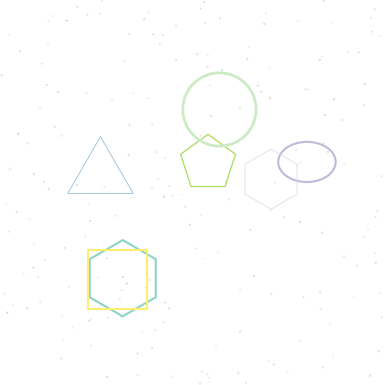[{"shape": "hexagon", "thickness": 1.5, "radius": 0.5, "center": [0.319, 0.277]}, {"shape": "oval", "thickness": 1.5, "radius": 0.37, "center": [0.797, 0.579]}, {"shape": "triangle", "thickness": 0.5, "radius": 0.49, "center": [0.261, 0.547]}, {"shape": "pentagon", "thickness": 1, "radius": 0.37, "center": [0.54, 0.576]}, {"shape": "hexagon", "thickness": 0.5, "radius": 0.39, "center": [0.704, 0.535]}, {"shape": "circle", "thickness": 2, "radius": 0.48, "center": [0.57, 0.716]}, {"shape": "square", "thickness": 1.5, "radius": 0.38, "center": [0.306, 0.274]}]